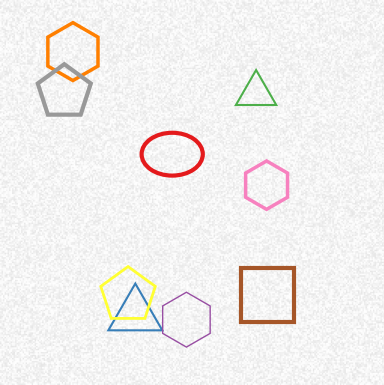[{"shape": "oval", "thickness": 3, "radius": 0.4, "center": [0.447, 0.6]}, {"shape": "triangle", "thickness": 1.5, "radius": 0.4, "center": [0.351, 0.182]}, {"shape": "triangle", "thickness": 1.5, "radius": 0.3, "center": [0.665, 0.758]}, {"shape": "hexagon", "thickness": 1, "radius": 0.36, "center": [0.484, 0.17]}, {"shape": "hexagon", "thickness": 2.5, "radius": 0.38, "center": [0.189, 0.866]}, {"shape": "pentagon", "thickness": 2, "radius": 0.37, "center": [0.333, 0.233]}, {"shape": "square", "thickness": 3, "radius": 0.34, "center": [0.695, 0.234]}, {"shape": "hexagon", "thickness": 2.5, "radius": 0.31, "center": [0.692, 0.519]}, {"shape": "pentagon", "thickness": 3, "radius": 0.36, "center": [0.167, 0.761]}]